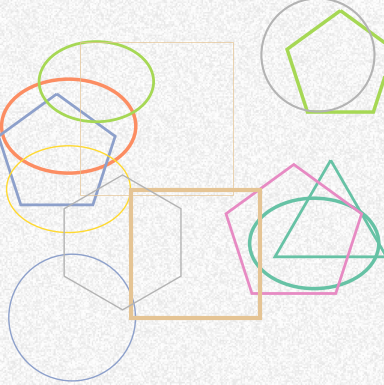[{"shape": "triangle", "thickness": 2, "radius": 0.84, "center": [0.859, 0.417]}, {"shape": "oval", "thickness": 2.5, "radius": 0.84, "center": [0.816, 0.368]}, {"shape": "oval", "thickness": 2.5, "radius": 0.87, "center": [0.178, 0.672]}, {"shape": "circle", "thickness": 1, "radius": 0.82, "center": [0.187, 0.175]}, {"shape": "pentagon", "thickness": 2, "radius": 0.8, "center": [0.148, 0.597]}, {"shape": "pentagon", "thickness": 2, "radius": 0.93, "center": [0.763, 0.388]}, {"shape": "pentagon", "thickness": 2.5, "radius": 0.73, "center": [0.884, 0.827]}, {"shape": "oval", "thickness": 2, "radius": 0.74, "center": [0.25, 0.788]}, {"shape": "oval", "thickness": 1, "radius": 0.8, "center": [0.178, 0.509]}, {"shape": "square", "thickness": 3, "radius": 0.84, "center": [0.508, 0.34]}, {"shape": "square", "thickness": 0.5, "radius": 0.99, "center": [0.407, 0.692]}, {"shape": "hexagon", "thickness": 1, "radius": 0.88, "center": [0.318, 0.37]}, {"shape": "circle", "thickness": 1.5, "radius": 0.73, "center": [0.826, 0.857]}]